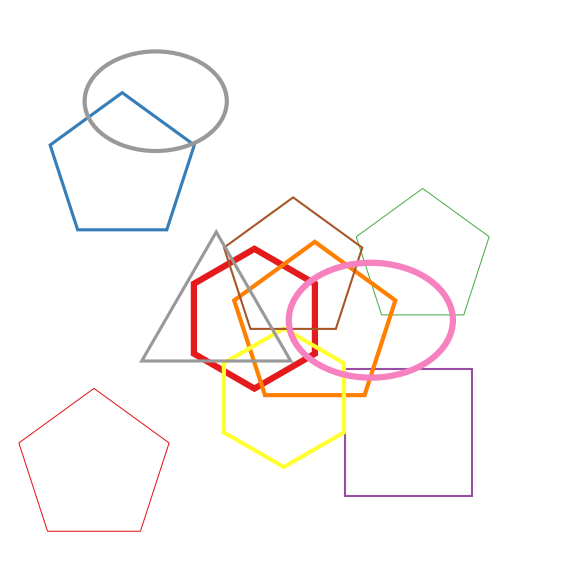[{"shape": "pentagon", "thickness": 0.5, "radius": 0.68, "center": [0.163, 0.19]}, {"shape": "hexagon", "thickness": 3, "radius": 0.6, "center": [0.441, 0.447]}, {"shape": "pentagon", "thickness": 1.5, "radius": 0.66, "center": [0.212, 0.707]}, {"shape": "pentagon", "thickness": 0.5, "radius": 0.61, "center": [0.732, 0.552]}, {"shape": "square", "thickness": 1, "radius": 0.55, "center": [0.707, 0.251]}, {"shape": "pentagon", "thickness": 2, "radius": 0.73, "center": [0.545, 0.434]}, {"shape": "hexagon", "thickness": 2, "radius": 0.6, "center": [0.492, 0.31]}, {"shape": "pentagon", "thickness": 1, "radius": 0.63, "center": [0.508, 0.531]}, {"shape": "oval", "thickness": 3, "radius": 0.71, "center": [0.642, 0.445]}, {"shape": "triangle", "thickness": 1.5, "radius": 0.74, "center": [0.374, 0.449]}, {"shape": "oval", "thickness": 2, "radius": 0.62, "center": [0.27, 0.824]}]